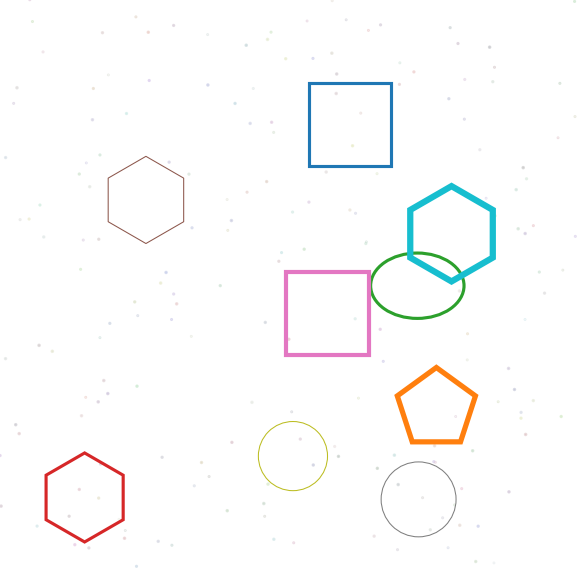[{"shape": "square", "thickness": 1.5, "radius": 0.36, "center": [0.607, 0.784]}, {"shape": "pentagon", "thickness": 2.5, "radius": 0.36, "center": [0.756, 0.292]}, {"shape": "oval", "thickness": 1.5, "radius": 0.4, "center": [0.723, 0.504]}, {"shape": "hexagon", "thickness": 1.5, "radius": 0.39, "center": [0.147, 0.138]}, {"shape": "hexagon", "thickness": 0.5, "radius": 0.38, "center": [0.253, 0.653]}, {"shape": "square", "thickness": 2, "radius": 0.36, "center": [0.568, 0.457]}, {"shape": "circle", "thickness": 0.5, "radius": 0.32, "center": [0.725, 0.134]}, {"shape": "circle", "thickness": 0.5, "radius": 0.3, "center": [0.507, 0.209]}, {"shape": "hexagon", "thickness": 3, "radius": 0.41, "center": [0.782, 0.594]}]